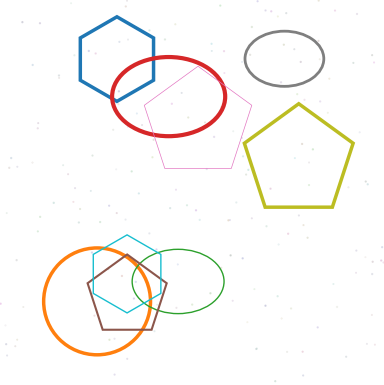[{"shape": "hexagon", "thickness": 2.5, "radius": 0.55, "center": [0.304, 0.847]}, {"shape": "circle", "thickness": 2.5, "radius": 0.69, "center": [0.252, 0.217]}, {"shape": "oval", "thickness": 1, "radius": 0.6, "center": [0.463, 0.269]}, {"shape": "oval", "thickness": 3, "radius": 0.73, "center": [0.438, 0.749]}, {"shape": "pentagon", "thickness": 1.5, "radius": 0.54, "center": [0.33, 0.231]}, {"shape": "pentagon", "thickness": 0.5, "radius": 0.73, "center": [0.514, 0.681]}, {"shape": "oval", "thickness": 2, "radius": 0.51, "center": [0.739, 0.847]}, {"shape": "pentagon", "thickness": 2.5, "radius": 0.74, "center": [0.776, 0.582]}, {"shape": "hexagon", "thickness": 1, "radius": 0.51, "center": [0.33, 0.289]}]